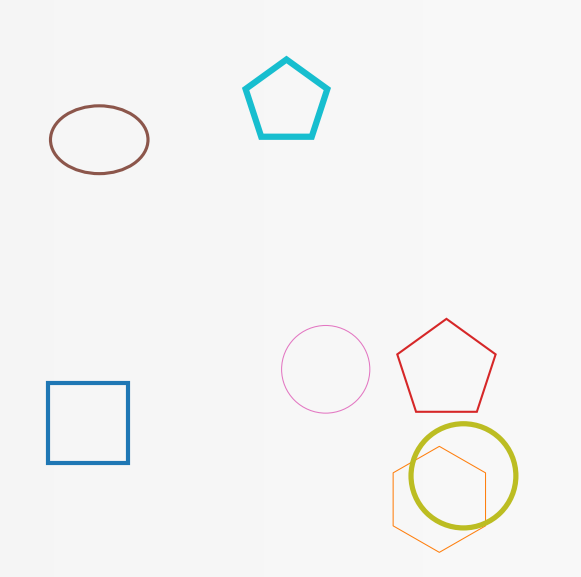[{"shape": "square", "thickness": 2, "radius": 0.35, "center": [0.151, 0.267]}, {"shape": "hexagon", "thickness": 0.5, "radius": 0.46, "center": [0.756, 0.134]}, {"shape": "pentagon", "thickness": 1, "radius": 0.44, "center": [0.768, 0.358]}, {"shape": "oval", "thickness": 1.5, "radius": 0.42, "center": [0.171, 0.757]}, {"shape": "circle", "thickness": 0.5, "radius": 0.38, "center": [0.56, 0.36]}, {"shape": "circle", "thickness": 2.5, "radius": 0.45, "center": [0.797, 0.175]}, {"shape": "pentagon", "thickness": 3, "radius": 0.37, "center": [0.493, 0.822]}]